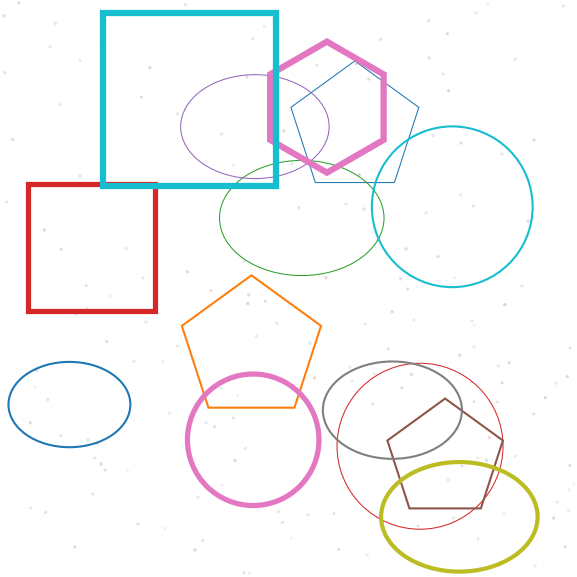[{"shape": "oval", "thickness": 1, "radius": 0.53, "center": [0.12, 0.299]}, {"shape": "pentagon", "thickness": 0.5, "radius": 0.58, "center": [0.614, 0.777]}, {"shape": "pentagon", "thickness": 1, "radius": 0.63, "center": [0.435, 0.396]}, {"shape": "oval", "thickness": 0.5, "radius": 0.71, "center": [0.523, 0.622]}, {"shape": "circle", "thickness": 0.5, "radius": 0.72, "center": [0.727, 0.226]}, {"shape": "square", "thickness": 2.5, "radius": 0.55, "center": [0.158, 0.571]}, {"shape": "oval", "thickness": 0.5, "radius": 0.64, "center": [0.441, 0.78]}, {"shape": "pentagon", "thickness": 1, "radius": 0.53, "center": [0.771, 0.204]}, {"shape": "circle", "thickness": 2.5, "radius": 0.57, "center": [0.438, 0.238]}, {"shape": "hexagon", "thickness": 3, "radius": 0.57, "center": [0.566, 0.814]}, {"shape": "oval", "thickness": 1, "radius": 0.6, "center": [0.679, 0.289]}, {"shape": "oval", "thickness": 2, "radius": 0.68, "center": [0.795, 0.104]}, {"shape": "square", "thickness": 3, "radius": 0.75, "center": [0.327, 0.827]}, {"shape": "circle", "thickness": 1, "radius": 0.7, "center": [0.783, 0.641]}]